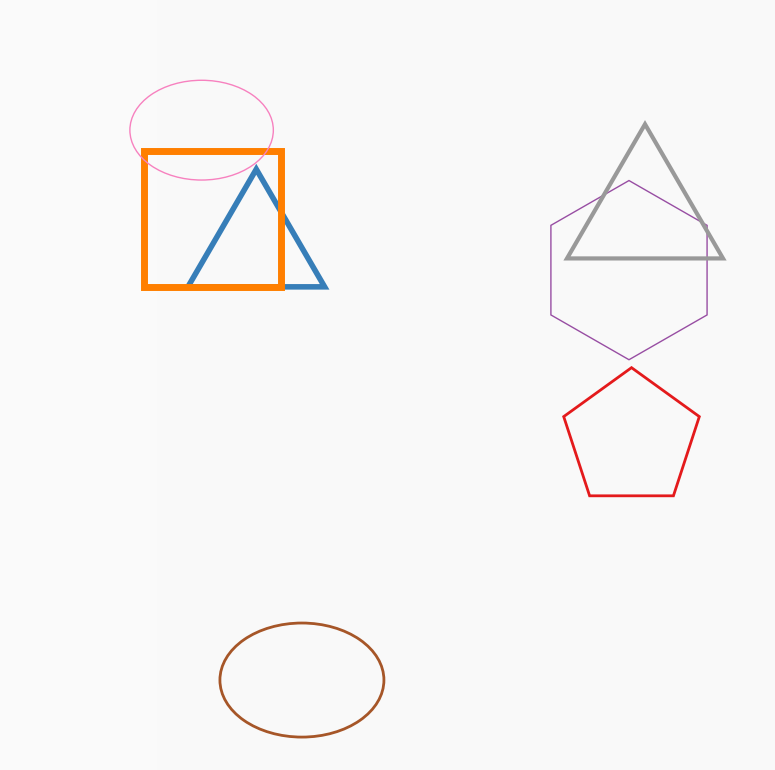[{"shape": "pentagon", "thickness": 1, "radius": 0.46, "center": [0.815, 0.431]}, {"shape": "triangle", "thickness": 2, "radius": 0.51, "center": [0.331, 0.678]}, {"shape": "hexagon", "thickness": 0.5, "radius": 0.58, "center": [0.812, 0.649]}, {"shape": "square", "thickness": 2.5, "radius": 0.44, "center": [0.274, 0.716]}, {"shape": "oval", "thickness": 1, "radius": 0.53, "center": [0.39, 0.117]}, {"shape": "oval", "thickness": 0.5, "radius": 0.46, "center": [0.26, 0.831]}, {"shape": "triangle", "thickness": 1.5, "radius": 0.58, "center": [0.832, 0.722]}]